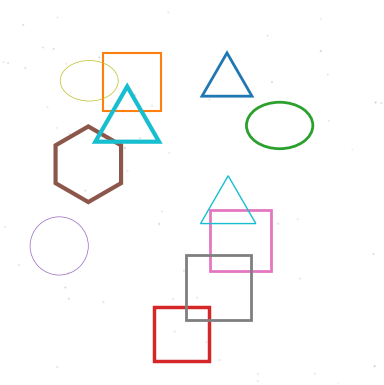[{"shape": "triangle", "thickness": 2, "radius": 0.37, "center": [0.59, 0.788]}, {"shape": "square", "thickness": 1.5, "radius": 0.38, "center": [0.343, 0.787]}, {"shape": "oval", "thickness": 2, "radius": 0.43, "center": [0.726, 0.674]}, {"shape": "square", "thickness": 2.5, "radius": 0.36, "center": [0.471, 0.132]}, {"shape": "circle", "thickness": 0.5, "radius": 0.38, "center": [0.154, 0.361]}, {"shape": "hexagon", "thickness": 3, "radius": 0.49, "center": [0.229, 0.573]}, {"shape": "square", "thickness": 2, "radius": 0.4, "center": [0.625, 0.375]}, {"shape": "square", "thickness": 2, "radius": 0.42, "center": [0.567, 0.253]}, {"shape": "oval", "thickness": 0.5, "radius": 0.38, "center": [0.232, 0.79]}, {"shape": "triangle", "thickness": 3, "radius": 0.48, "center": [0.33, 0.68]}, {"shape": "triangle", "thickness": 1, "radius": 0.41, "center": [0.593, 0.461]}]